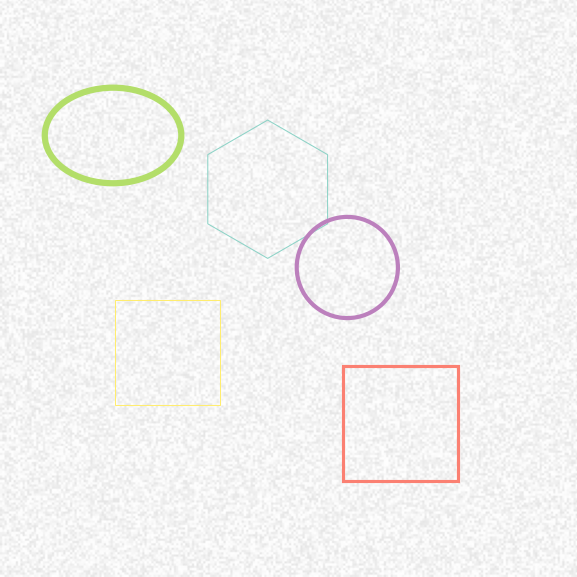[{"shape": "hexagon", "thickness": 0.5, "radius": 0.6, "center": [0.464, 0.671]}, {"shape": "square", "thickness": 1.5, "radius": 0.5, "center": [0.693, 0.266]}, {"shape": "oval", "thickness": 3, "radius": 0.59, "center": [0.196, 0.765]}, {"shape": "circle", "thickness": 2, "radius": 0.44, "center": [0.601, 0.536]}, {"shape": "square", "thickness": 0.5, "radius": 0.45, "center": [0.29, 0.388]}]